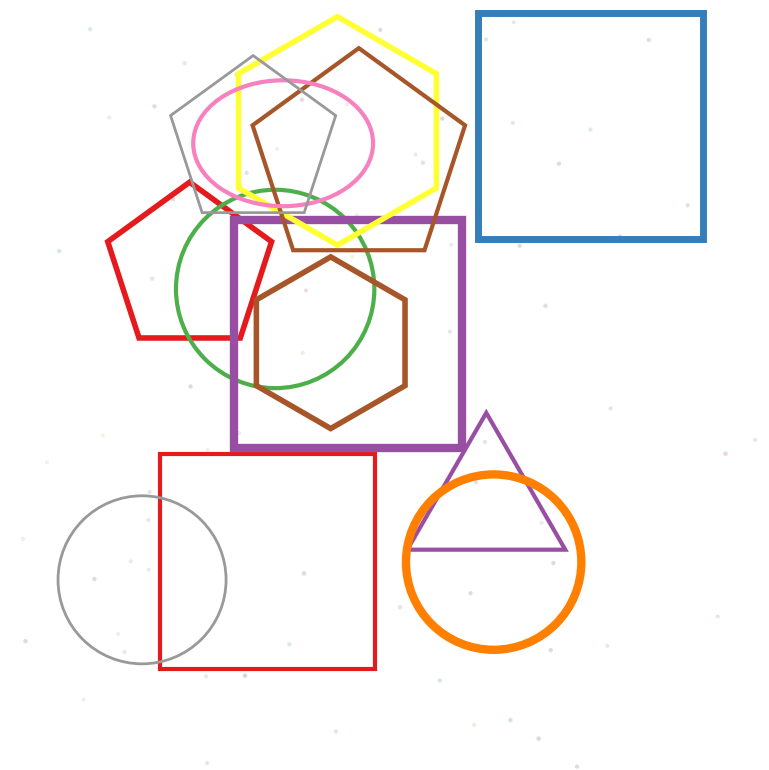[{"shape": "pentagon", "thickness": 2, "radius": 0.56, "center": [0.246, 0.652]}, {"shape": "square", "thickness": 1.5, "radius": 0.7, "center": [0.348, 0.271]}, {"shape": "square", "thickness": 2.5, "radius": 0.73, "center": [0.766, 0.836]}, {"shape": "circle", "thickness": 1.5, "radius": 0.64, "center": [0.357, 0.625]}, {"shape": "triangle", "thickness": 1.5, "radius": 0.59, "center": [0.632, 0.345]}, {"shape": "square", "thickness": 3, "radius": 0.74, "center": [0.452, 0.566]}, {"shape": "circle", "thickness": 3, "radius": 0.57, "center": [0.641, 0.27]}, {"shape": "hexagon", "thickness": 2, "radius": 0.74, "center": [0.438, 0.83]}, {"shape": "pentagon", "thickness": 1.5, "radius": 0.73, "center": [0.466, 0.792]}, {"shape": "hexagon", "thickness": 2, "radius": 0.56, "center": [0.429, 0.555]}, {"shape": "oval", "thickness": 1.5, "radius": 0.58, "center": [0.368, 0.814]}, {"shape": "pentagon", "thickness": 1, "radius": 0.56, "center": [0.329, 0.815]}, {"shape": "circle", "thickness": 1, "radius": 0.55, "center": [0.184, 0.247]}]